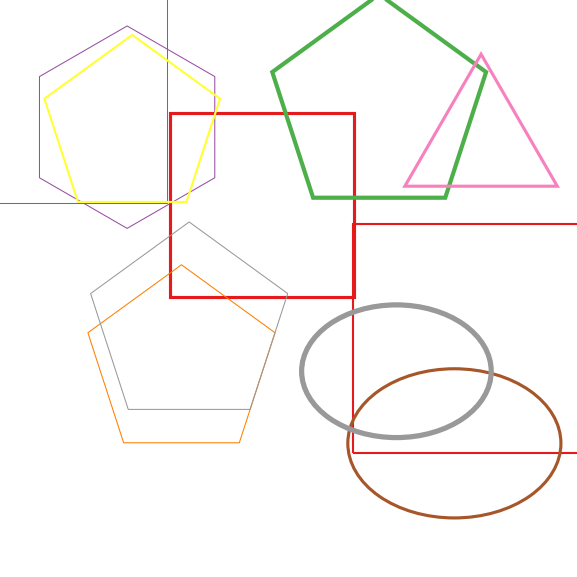[{"shape": "square", "thickness": 1, "radius": 0.99, "center": [0.811, 0.413]}, {"shape": "square", "thickness": 1.5, "radius": 0.8, "center": [0.454, 0.644]}, {"shape": "square", "thickness": 0.5, "radius": 0.94, "center": [0.101, 0.837]}, {"shape": "pentagon", "thickness": 2, "radius": 0.97, "center": [0.657, 0.814]}, {"shape": "hexagon", "thickness": 0.5, "radius": 0.88, "center": [0.22, 0.779]}, {"shape": "pentagon", "thickness": 0.5, "radius": 0.85, "center": [0.314, 0.37]}, {"shape": "pentagon", "thickness": 1, "radius": 0.8, "center": [0.229, 0.779]}, {"shape": "oval", "thickness": 1.5, "radius": 0.92, "center": [0.787, 0.231]}, {"shape": "triangle", "thickness": 1.5, "radius": 0.76, "center": [0.833, 0.753]}, {"shape": "pentagon", "thickness": 0.5, "radius": 0.9, "center": [0.328, 0.435]}, {"shape": "oval", "thickness": 2.5, "radius": 0.82, "center": [0.686, 0.356]}]